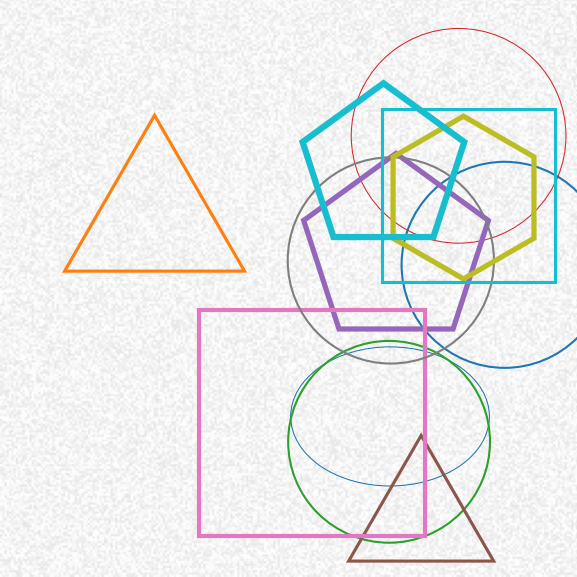[{"shape": "oval", "thickness": 0.5, "radius": 0.86, "center": [0.675, 0.278]}, {"shape": "circle", "thickness": 1, "radius": 0.89, "center": [0.874, 0.541]}, {"shape": "triangle", "thickness": 1.5, "radius": 0.9, "center": [0.268, 0.62]}, {"shape": "circle", "thickness": 1, "radius": 0.87, "center": [0.674, 0.234]}, {"shape": "circle", "thickness": 0.5, "radius": 0.93, "center": [0.794, 0.764]}, {"shape": "pentagon", "thickness": 2.5, "radius": 0.84, "center": [0.686, 0.565]}, {"shape": "triangle", "thickness": 1.5, "radius": 0.72, "center": [0.729, 0.1]}, {"shape": "square", "thickness": 2, "radius": 0.98, "center": [0.54, 0.267]}, {"shape": "circle", "thickness": 1, "radius": 0.89, "center": [0.677, 0.548]}, {"shape": "hexagon", "thickness": 2.5, "radius": 0.7, "center": [0.803, 0.657]}, {"shape": "square", "thickness": 1.5, "radius": 0.75, "center": [0.811, 0.661]}, {"shape": "pentagon", "thickness": 3, "radius": 0.74, "center": [0.664, 0.708]}]